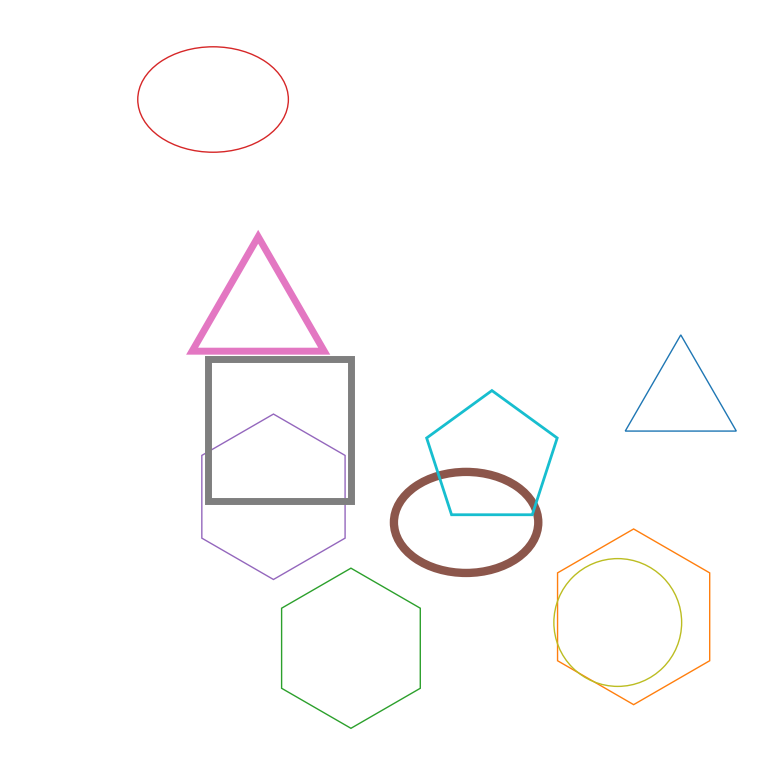[{"shape": "triangle", "thickness": 0.5, "radius": 0.42, "center": [0.884, 0.482]}, {"shape": "hexagon", "thickness": 0.5, "radius": 0.57, "center": [0.823, 0.199]}, {"shape": "hexagon", "thickness": 0.5, "radius": 0.52, "center": [0.456, 0.158]}, {"shape": "oval", "thickness": 0.5, "radius": 0.49, "center": [0.277, 0.871]}, {"shape": "hexagon", "thickness": 0.5, "radius": 0.54, "center": [0.355, 0.355]}, {"shape": "oval", "thickness": 3, "radius": 0.47, "center": [0.605, 0.322]}, {"shape": "triangle", "thickness": 2.5, "radius": 0.5, "center": [0.335, 0.593]}, {"shape": "square", "thickness": 2.5, "radius": 0.46, "center": [0.363, 0.441]}, {"shape": "circle", "thickness": 0.5, "radius": 0.41, "center": [0.802, 0.192]}, {"shape": "pentagon", "thickness": 1, "radius": 0.45, "center": [0.639, 0.404]}]